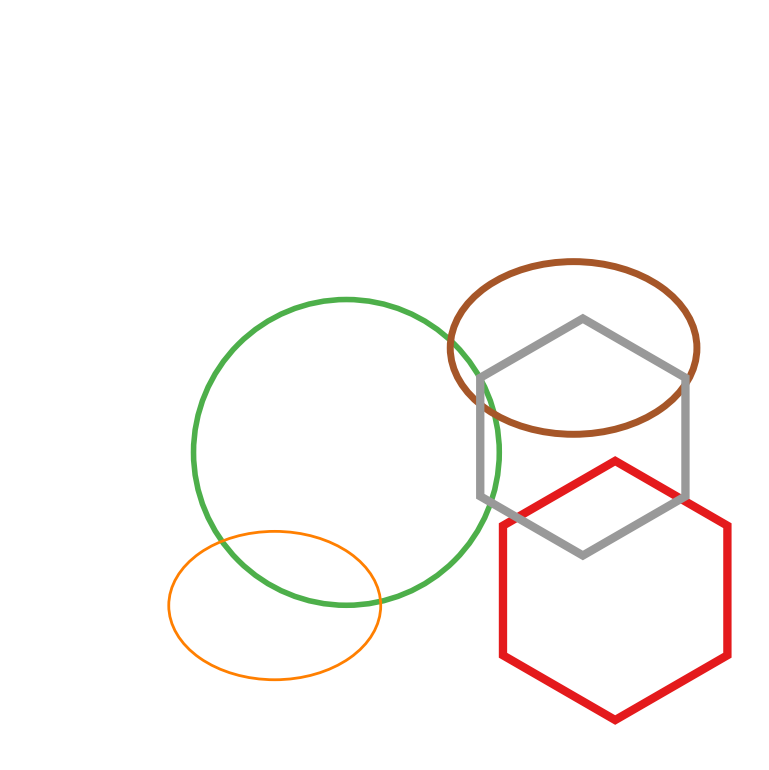[{"shape": "hexagon", "thickness": 3, "radius": 0.84, "center": [0.799, 0.233]}, {"shape": "circle", "thickness": 2, "radius": 0.99, "center": [0.45, 0.412]}, {"shape": "oval", "thickness": 1, "radius": 0.69, "center": [0.357, 0.214]}, {"shape": "oval", "thickness": 2.5, "radius": 0.8, "center": [0.745, 0.548]}, {"shape": "hexagon", "thickness": 3, "radius": 0.77, "center": [0.757, 0.432]}]